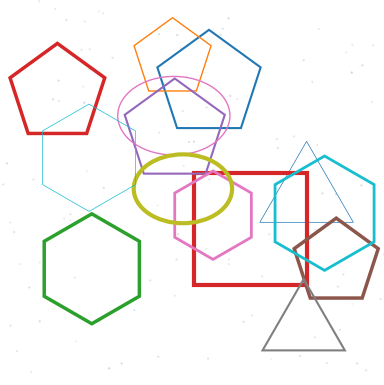[{"shape": "pentagon", "thickness": 1.5, "radius": 0.71, "center": [0.543, 0.781]}, {"shape": "triangle", "thickness": 0.5, "radius": 0.7, "center": [0.796, 0.493]}, {"shape": "pentagon", "thickness": 1, "radius": 0.53, "center": [0.448, 0.849]}, {"shape": "hexagon", "thickness": 2.5, "radius": 0.71, "center": [0.238, 0.302]}, {"shape": "square", "thickness": 3, "radius": 0.73, "center": [0.651, 0.405]}, {"shape": "pentagon", "thickness": 2.5, "radius": 0.65, "center": [0.149, 0.758]}, {"shape": "pentagon", "thickness": 1.5, "radius": 0.68, "center": [0.454, 0.66]}, {"shape": "pentagon", "thickness": 2.5, "radius": 0.57, "center": [0.873, 0.319]}, {"shape": "oval", "thickness": 1, "radius": 0.73, "center": [0.452, 0.699]}, {"shape": "hexagon", "thickness": 2, "radius": 0.57, "center": [0.553, 0.441]}, {"shape": "triangle", "thickness": 1.5, "radius": 0.62, "center": [0.789, 0.152]}, {"shape": "oval", "thickness": 3, "radius": 0.64, "center": [0.475, 0.51]}, {"shape": "hexagon", "thickness": 2, "radius": 0.74, "center": [0.843, 0.446]}, {"shape": "hexagon", "thickness": 0.5, "radius": 0.7, "center": [0.231, 0.59]}]